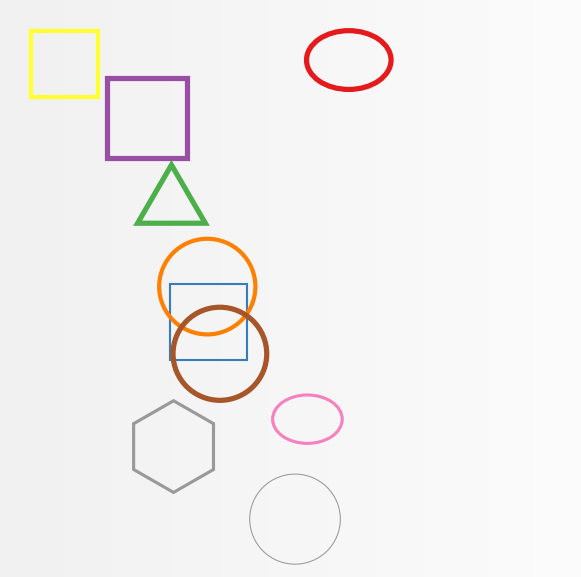[{"shape": "oval", "thickness": 2.5, "radius": 0.36, "center": [0.6, 0.895]}, {"shape": "square", "thickness": 1, "radius": 0.33, "center": [0.359, 0.441]}, {"shape": "triangle", "thickness": 2.5, "radius": 0.34, "center": [0.295, 0.646]}, {"shape": "square", "thickness": 2.5, "radius": 0.35, "center": [0.253, 0.795]}, {"shape": "circle", "thickness": 2, "radius": 0.41, "center": [0.357, 0.503]}, {"shape": "square", "thickness": 2, "radius": 0.29, "center": [0.111, 0.888]}, {"shape": "circle", "thickness": 2.5, "radius": 0.4, "center": [0.378, 0.387]}, {"shape": "oval", "thickness": 1.5, "radius": 0.3, "center": [0.529, 0.273]}, {"shape": "hexagon", "thickness": 1.5, "radius": 0.4, "center": [0.299, 0.226]}, {"shape": "circle", "thickness": 0.5, "radius": 0.39, "center": [0.508, 0.1]}]